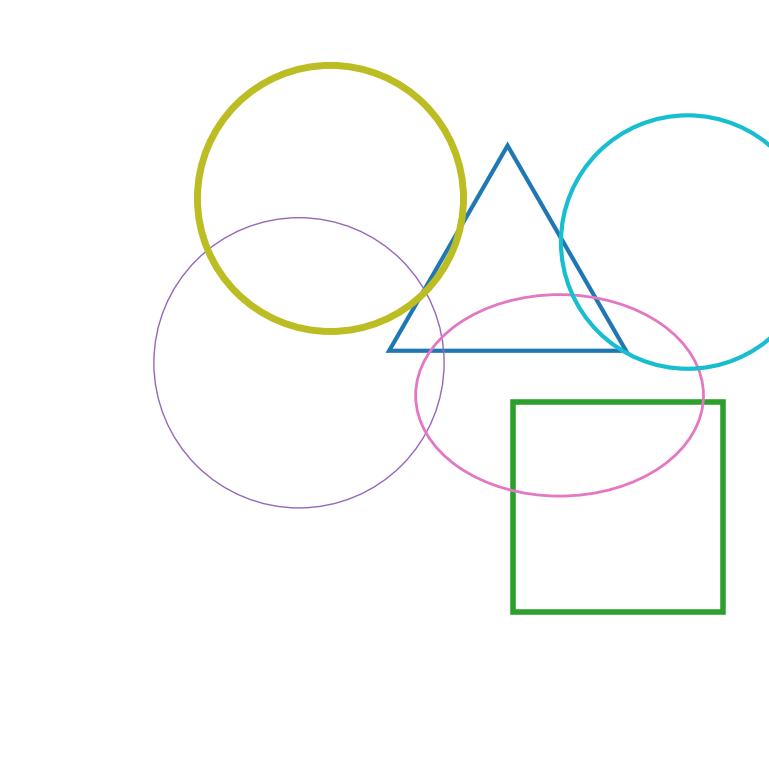[{"shape": "triangle", "thickness": 1.5, "radius": 0.89, "center": [0.659, 0.633]}, {"shape": "square", "thickness": 2, "radius": 0.68, "center": [0.802, 0.341]}, {"shape": "circle", "thickness": 0.5, "radius": 0.94, "center": [0.388, 0.529]}, {"shape": "oval", "thickness": 1, "radius": 0.93, "center": [0.727, 0.487]}, {"shape": "circle", "thickness": 2.5, "radius": 0.86, "center": [0.429, 0.742]}, {"shape": "circle", "thickness": 1.5, "radius": 0.82, "center": [0.893, 0.686]}]